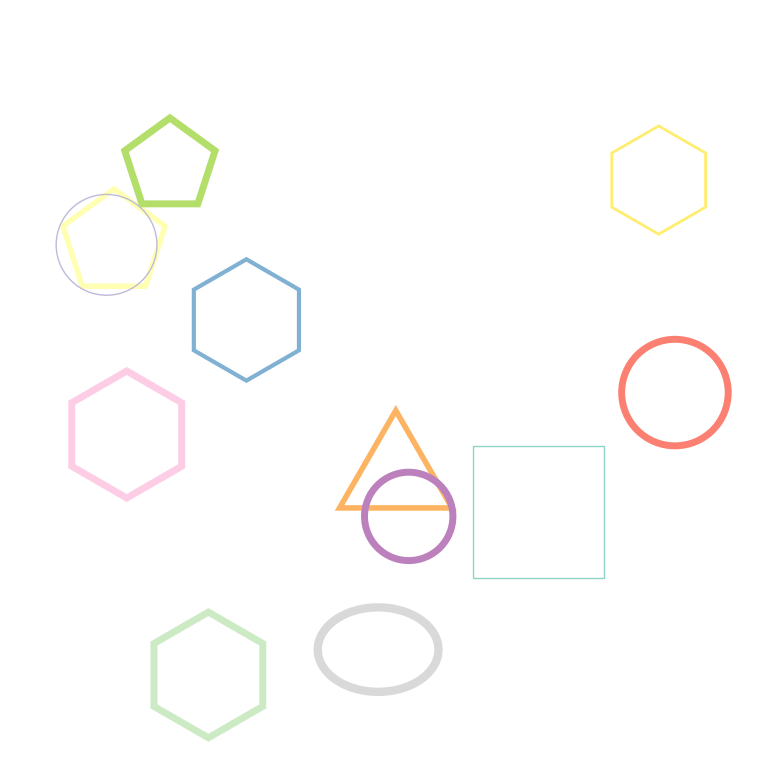[{"shape": "square", "thickness": 0.5, "radius": 0.43, "center": [0.699, 0.335]}, {"shape": "pentagon", "thickness": 2, "radius": 0.35, "center": [0.148, 0.685]}, {"shape": "circle", "thickness": 0.5, "radius": 0.33, "center": [0.138, 0.682]}, {"shape": "circle", "thickness": 2.5, "radius": 0.35, "center": [0.877, 0.49]}, {"shape": "hexagon", "thickness": 1.5, "radius": 0.39, "center": [0.32, 0.584]}, {"shape": "triangle", "thickness": 2, "radius": 0.42, "center": [0.514, 0.383]}, {"shape": "pentagon", "thickness": 2.5, "radius": 0.31, "center": [0.221, 0.785]}, {"shape": "hexagon", "thickness": 2.5, "radius": 0.41, "center": [0.165, 0.436]}, {"shape": "oval", "thickness": 3, "radius": 0.39, "center": [0.491, 0.156]}, {"shape": "circle", "thickness": 2.5, "radius": 0.29, "center": [0.531, 0.329]}, {"shape": "hexagon", "thickness": 2.5, "radius": 0.41, "center": [0.271, 0.123]}, {"shape": "hexagon", "thickness": 1, "radius": 0.35, "center": [0.855, 0.766]}]